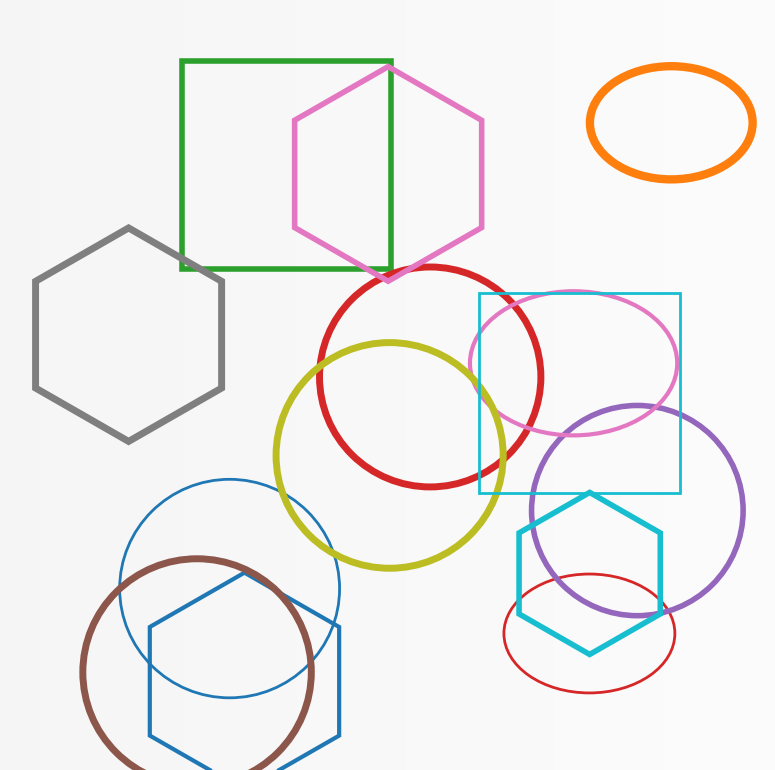[{"shape": "circle", "thickness": 1, "radius": 0.71, "center": [0.296, 0.236]}, {"shape": "hexagon", "thickness": 1.5, "radius": 0.71, "center": [0.315, 0.115]}, {"shape": "oval", "thickness": 3, "radius": 0.52, "center": [0.866, 0.841]}, {"shape": "square", "thickness": 2, "radius": 0.68, "center": [0.369, 0.785]}, {"shape": "oval", "thickness": 1, "radius": 0.55, "center": [0.76, 0.177]}, {"shape": "circle", "thickness": 2.5, "radius": 0.71, "center": [0.555, 0.51]}, {"shape": "circle", "thickness": 2, "radius": 0.68, "center": [0.822, 0.337]}, {"shape": "circle", "thickness": 2.5, "radius": 0.74, "center": [0.254, 0.127]}, {"shape": "oval", "thickness": 1.5, "radius": 0.67, "center": [0.74, 0.528]}, {"shape": "hexagon", "thickness": 2, "radius": 0.7, "center": [0.501, 0.774]}, {"shape": "hexagon", "thickness": 2.5, "radius": 0.69, "center": [0.166, 0.565]}, {"shape": "circle", "thickness": 2.5, "radius": 0.73, "center": [0.503, 0.409]}, {"shape": "hexagon", "thickness": 2, "radius": 0.53, "center": [0.761, 0.255]}, {"shape": "square", "thickness": 1, "radius": 0.65, "center": [0.748, 0.49]}]